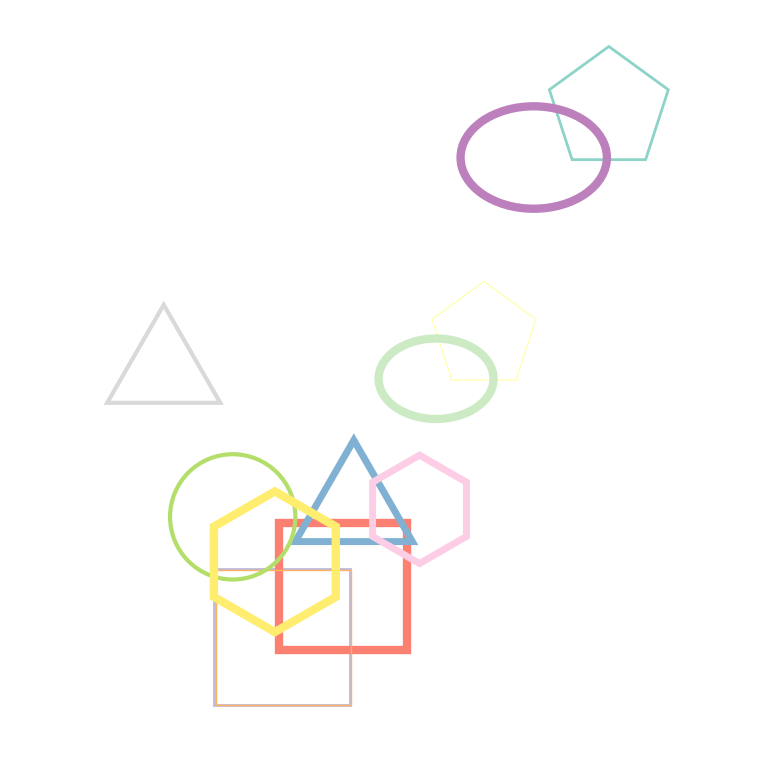[{"shape": "pentagon", "thickness": 1, "radius": 0.41, "center": [0.791, 0.858]}, {"shape": "pentagon", "thickness": 0.5, "radius": 0.35, "center": [0.628, 0.564]}, {"shape": "square", "thickness": 1, "radius": 0.44, "center": [0.366, 0.173]}, {"shape": "square", "thickness": 3, "radius": 0.41, "center": [0.446, 0.238]}, {"shape": "triangle", "thickness": 2.5, "radius": 0.44, "center": [0.46, 0.341]}, {"shape": "square", "thickness": 0.5, "radius": 0.44, "center": [0.368, 0.172]}, {"shape": "circle", "thickness": 1.5, "radius": 0.41, "center": [0.302, 0.329]}, {"shape": "hexagon", "thickness": 2.5, "radius": 0.35, "center": [0.545, 0.339]}, {"shape": "triangle", "thickness": 1.5, "radius": 0.42, "center": [0.213, 0.519]}, {"shape": "oval", "thickness": 3, "radius": 0.48, "center": [0.693, 0.795]}, {"shape": "oval", "thickness": 3, "radius": 0.37, "center": [0.566, 0.508]}, {"shape": "hexagon", "thickness": 3, "radius": 0.46, "center": [0.357, 0.27]}]